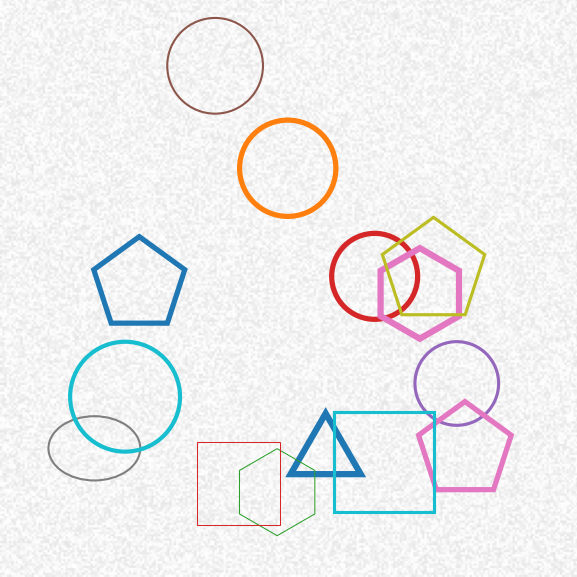[{"shape": "pentagon", "thickness": 2.5, "radius": 0.41, "center": [0.241, 0.507]}, {"shape": "triangle", "thickness": 3, "radius": 0.35, "center": [0.564, 0.213]}, {"shape": "circle", "thickness": 2.5, "radius": 0.42, "center": [0.498, 0.708]}, {"shape": "hexagon", "thickness": 0.5, "radius": 0.38, "center": [0.48, 0.147]}, {"shape": "square", "thickness": 0.5, "radius": 0.36, "center": [0.413, 0.162]}, {"shape": "circle", "thickness": 2.5, "radius": 0.37, "center": [0.649, 0.521]}, {"shape": "circle", "thickness": 1.5, "radius": 0.36, "center": [0.791, 0.335]}, {"shape": "circle", "thickness": 1, "radius": 0.41, "center": [0.372, 0.885]}, {"shape": "hexagon", "thickness": 3, "radius": 0.39, "center": [0.727, 0.491]}, {"shape": "pentagon", "thickness": 2.5, "radius": 0.42, "center": [0.805, 0.219]}, {"shape": "oval", "thickness": 1, "radius": 0.4, "center": [0.163, 0.223]}, {"shape": "pentagon", "thickness": 1.5, "radius": 0.47, "center": [0.751, 0.53]}, {"shape": "circle", "thickness": 2, "radius": 0.48, "center": [0.217, 0.312]}, {"shape": "square", "thickness": 1.5, "radius": 0.44, "center": [0.665, 0.199]}]